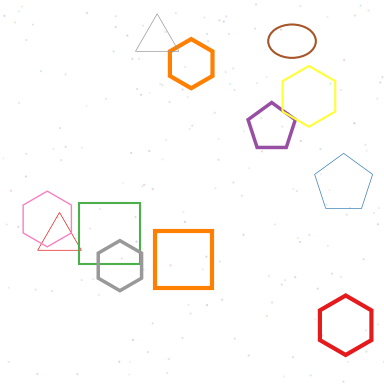[{"shape": "triangle", "thickness": 0.5, "radius": 0.33, "center": [0.155, 0.383]}, {"shape": "hexagon", "thickness": 3, "radius": 0.39, "center": [0.898, 0.155]}, {"shape": "pentagon", "thickness": 0.5, "radius": 0.4, "center": [0.893, 0.523]}, {"shape": "square", "thickness": 1.5, "radius": 0.4, "center": [0.285, 0.393]}, {"shape": "pentagon", "thickness": 2.5, "radius": 0.32, "center": [0.706, 0.669]}, {"shape": "hexagon", "thickness": 3, "radius": 0.32, "center": [0.497, 0.835]}, {"shape": "square", "thickness": 3, "radius": 0.37, "center": [0.477, 0.326]}, {"shape": "hexagon", "thickness": 1.5, "radius": 0.39, "center": [0.802, 0.75]}, {"shape": "oval", "thickness": 1.5, "radius": 0.31, "center": [0.759, 0.893]}, {"shape": "hexagon", "thickness": 1, "radius": 0.36, "center": [0.123, 0.431]}, {"shape": "triangle", "thickness": 0.5, "radius": 0.33, "center": [0.408, 0.899]}, {"shape": "hexagon", "thickness": 2.5, "radius": 0.33, "center": [0.311, 0.31]}]